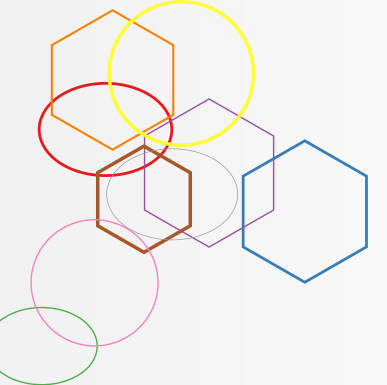[{"shape": "oval", "thickness": 2, "radius": 0.86, "center": [0.272, 0.664]}, {"shape": "hexagon", "thickness": 2, "radius": 0.92, "center": [0.787, 0.451]}, {"shape": "oval", "thickness": 1, "radius": 0.72, "center": [0.108, 0.101]}, {"shape": "hexagon", "thickness": 1, "radius": 0.96, "center": [0.54, 0.551]}, {"shape": "hexagon", "thickness": 1.5, "radius": 0.9, "center": [0.29, 0.792]}, {"shape": "circle", "thickness": 2.5, "radius": 0.93, "center": [0.468, 0.809]}, {"shape": "hexagon", "thickness": 2.5, "radius": 0.69, "center": [0.372, 0.483]}, {"shape": "circle", "thickness": 1, "radius": 0.82, "center": [0.244, 0.265]}, {"shape": "oval", "thickness": 0.5, "radius": 0.85, "center": [0.444, 0.495]}]